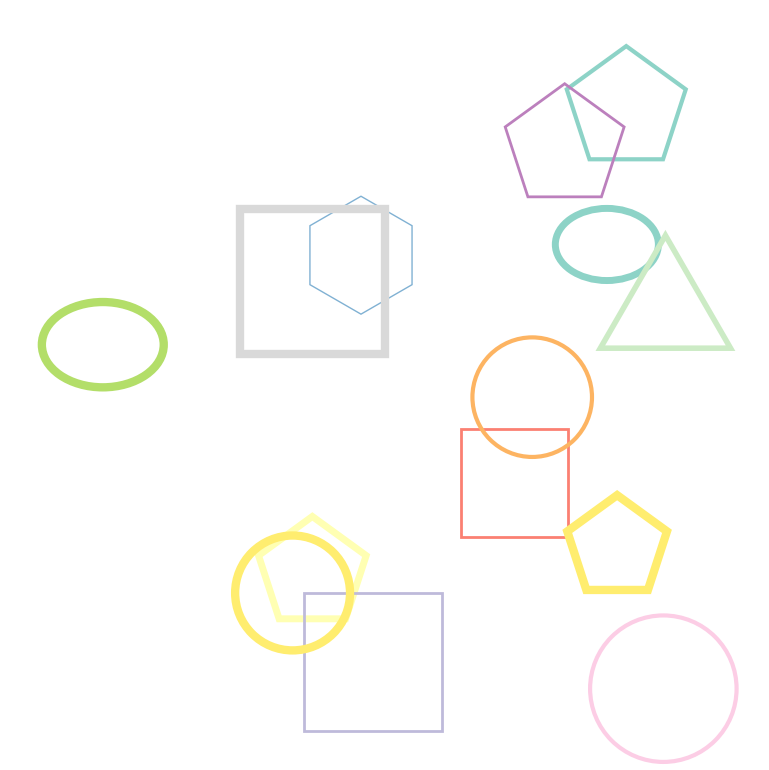[{"shape": "pentagon", "thickness": 1.5, "radius": 0.41, "center": [0.813, 0.859]}, {"shape": "oval", "thickness": 2.5, "radius": 0.33, "center": [0.788, 0.683]}, {"shape": "pentagon", "thickness": 2.5, "radius": 0.37, "center": [0.406, 0.256]}, {"shape": "square", "thickness": 1, "radius": 0.45, "center": [0.485, 0.14]}, {"shape": "square", "thickness": 1, "radius": 0.35, "center": [0.668, 0.372]}, {"shape": "hexagon", "thickness": 0.5, "radius": 0.38, "center": [0.469, 0.669]}, {"shape": "circle", "thickness": 1.5, "radius": 0.39, "center": [0.691, 0.484]}, {"shape": "oval", "thickness": 3, "radius": 0.4, "center": [0.134, 0.552]}, {"shape": "circle", "thickness": 1.5, "radius": 0.48, "center": [0.861, 0.106]}, {"shape": "square", "thickness": 3, "radius": 0.47, "center": [0.406, 0.634]}, {"shape": "pentagon", "thickness": 1, "radius": 0.41, "center": [0.733, 0.81]}, {"shape": "triangle", "thickness": 2, "radius": 0.49, "center": [0.864, 0.597]}, {"shape": "pentagon", "thickness": 3, "radius": 0.34, "center": [0.801, 0.289]}, {"shape": "circle", "thickness": 3, "radius": 0.37, "center": [0.38, 0.23]}]